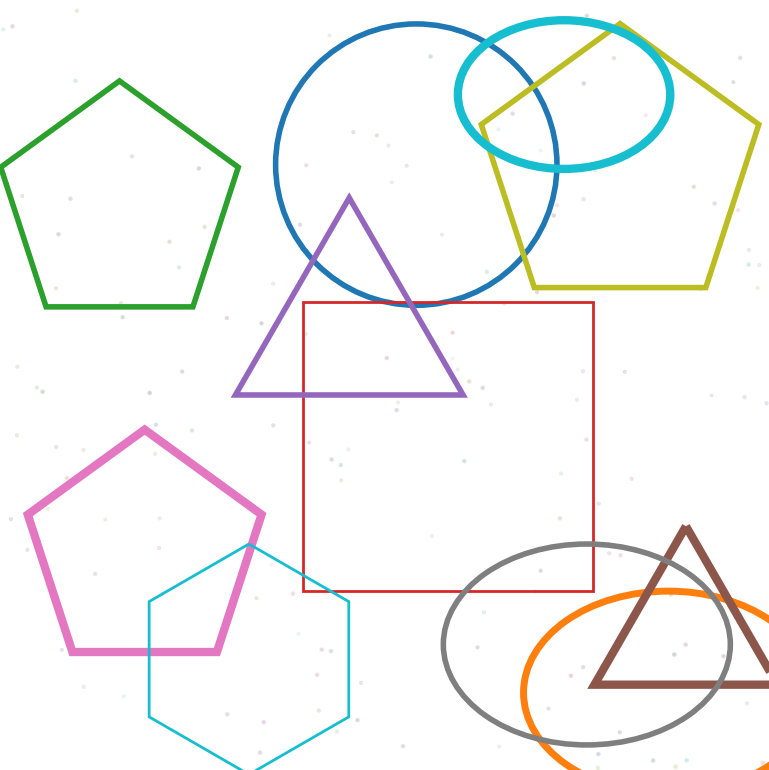[{"shape": "circle", "thickness": 2, "radius": 0.91, "center": [0.541, 0.786]}, {"shape": "oval", "thickness": 2.5, "radius": 0.94, "center": [0.868, 0.101]}, {"shape": "pentagon", "thickness": 2, "radius": 0.81, "center": [0.155, 0.733]}, {"shape": "square", "thickness": 1, "radius": 0.94, "center": [0.582, 0.42]}, {"shape": "triangle", "thickness": 2, "radius": 0.85, "center": [0.454, 0.572]}, {"shape": "triangle", "thickness": 3, "radius": 0.69, "center": [0.891, 0.179]}, {"shape": "pentagon", "thickness": 3, "radius": 0.8, "center": [0.188, 0.282]}, {"shape": "oval", "thickness": 2, "radius": 0.93, "center": [0.762, 0.163]}, {"shape": "pentagon", "thickness": 2, "radius": 0.95, "center": [0.805, 0.78]}, {"shape": "oval", "thickness": 3, "radius": 0.69, "center": [0.733, 0.877]}, {"shape": "hexagon", "thickness": 1, "radius": 0.75, "center": [0.323, 0.144]}]